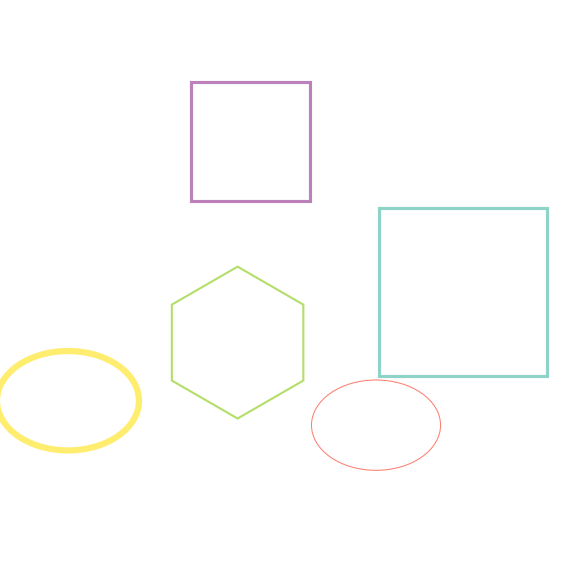[{"shape": "square", "thickness": 1.5, "radius": 0.73, "center": [0.802, 0.493]}, {"shape": "oval", "thickness": 0.5, "radius": 0.56, "center": [0.651, 0.263]}, {"shape": "hexagon", "thickness": 1, "radius": 0.66, "center": [0.411, 0.406]}, {"shape": "square", "thickness": 1.5, "radius": 0.52, "center": [0.434, 0.754]}, {"shape": "oval", "thickness": 3, "radius": 0.61, "center": [0.118, 0.305]}]